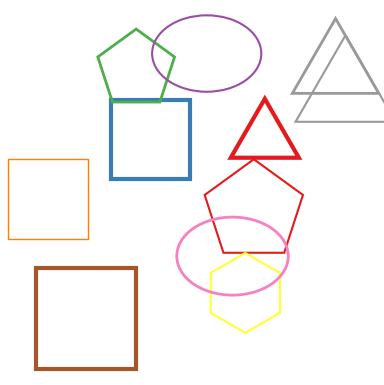[{"shape": "triangle", "thickness": 3, "radius": 0.51, "center": [0.688, 0.641]}, {"shape": "pentagon", "thickness": 1.5, "radius": 0.67, "center": [0.659, 0.452]}, {"shape": "square", "thickness": 3, "radius": 0.51, "center": [0.391, 0.637]}, {"shape": "pentagon", "thickness": 2, "radius": 0.52, "center": [0.354, 0.82]}, {"shape": "oval", "thickness": 1.5, "radius": 0.71, "center": [0.537, 0.861]}, {"shape": "square", "thickness": 1, "radius": 0.52, "center": [0.125, 0.484]}, {"shape": "hexagon", "thickness": 1.5, "radius": 0.52, "center": [0.637, 0.239]}, {"shape": "square", "thickness": 3, "radius": 0.65, "center": [0.224, 0.172]}, {"shape": "oval", "thickness": 2, "radius": 0.72, "center": [0.604, 0.335]}, {"shape": "triangle", "thickness": 2, "radius": 0.65, "center": [0.872, 0.822]}, {"shape": "triangle", "thickness": 1.5, "radius": 0.75, "center": [0.897, 0.759]}]